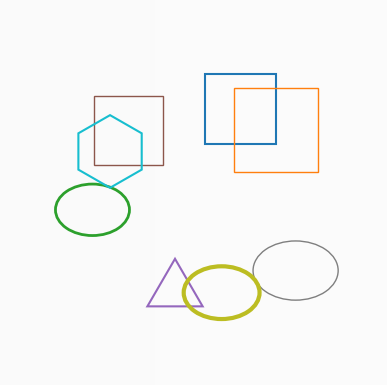[{"shape": "square", "thickness": 1.5, "radius": 0.46, "center": [0.621, 0.717]}, {"shape": "square", "thickness": 1, "radius": 0.54, "center": [0.713, 0.662]}, {"shape": "oval", "thickness": 2, "radius": 0.48, "center": [0.239, 0.455]}, {"shape": "triangle", "thickness": 1.5, "radius": 0.41, "center": [0.452, 0.245]}, {"shape": "square", "thickness": 1, "radius": 0.45, "center": [0.332, 0.662]}, {"shape": "oval", "thickness": 1, "radius": 0.55, "center": [0.763, 0.297]}, {"shape": "oval", "thickness": 3, "radius": 0.49, "center": [0.572, 0.24]}, {"shape": "hexagon", "thickness": 1.5, "radius": 0.47, "center": [0.284, 0.607]}]